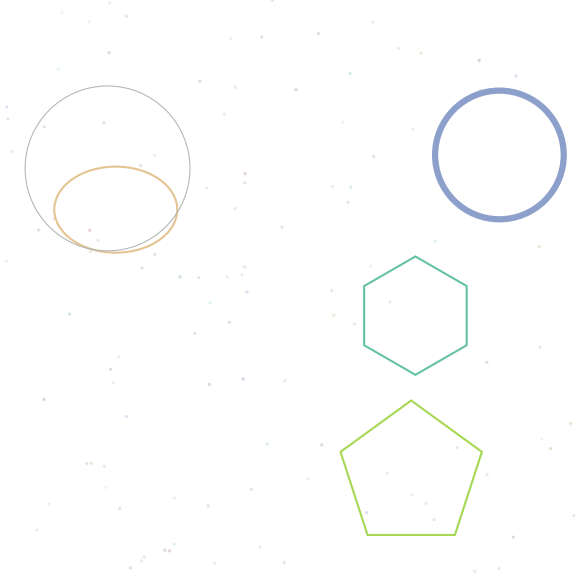[{"shape": "hexagon", "thickness": 1, "radius": 0.51, "center": [0.719, 0.453]}, {"shape": "circle", "thickness": 3, "radius": 0.56, "center": [0.865, 0.731]}, {"shape": "pentagon", "thickness": 1, "radius": 0.64, "center": [0.712, 0.177]}, {"shape": "oval", "thickness": 1, "radius": 0.53, "center": [0.2, 0.636]}, {"shape": "circle", "thickness": 0.5, "radius": 0.71, "center": [0.186, 0.708]}]